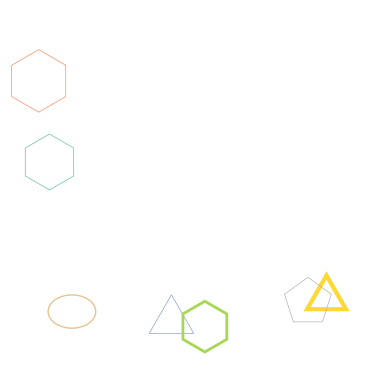[{"shape": "hexagon", "thickness": 0.5, "radius": 0.36, "center": [0.129, 0.579]}, {"shape": "hexagon", "thickness": 0.5, "radius": 0.41, "center": [0.1, 0.79]}, {"shape": "triangle", "thickness": 0.5, "radius": 0.33, "center": [0.445, 0.168]}, {"shape": "hexagon", "thickness": 2, "radius": 0.33, "center": [0.532, 0.152]}, {"shape": "triangle", "thickness": 3, "radius": 0.29, "center": [0.848, 0.226]}, {"shape": "oval", "thickness": 1, "radius": 0.31, "center": [0.187, 0.191]}, {"shape": "pentagon", "thickness": 0.5, "radius": 0.32, "center": [0.8, 0.216]}]